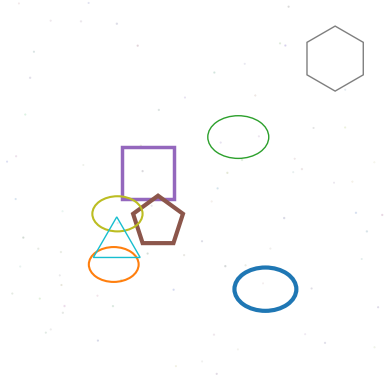[{"shape": "oval", "thickness": 3, "radius": 0.4, "center": [0.689, 0.249]}, {"shape": "oval", "thickness": 1.5, "radius": 0.32, "center": [0.295, 0.313]}, {"shape": "oval", "thickness": 1, "radius": 0.4, "center": [0.619, 0.644]}, {"shape": "square", "thickness": 2.5, "radius": 0.34, "center": [0.385, 0.55]}, {"shape": "pentagon", "thickness": 3, "radius": 0.34, "center": [0.41, 0.424]}, {"shape": "hexagon", "thickness": 1, "radius": 0.42, "center": [0.87, 0.848]}, {"shape": "oval", "thickness": 1.5, "radius": 0.33, "center": [0.305, 0.445]}, {"shape": "triangle", "thickness": 1, "radius": 0.35, "center": [0.303, 0.366]}]